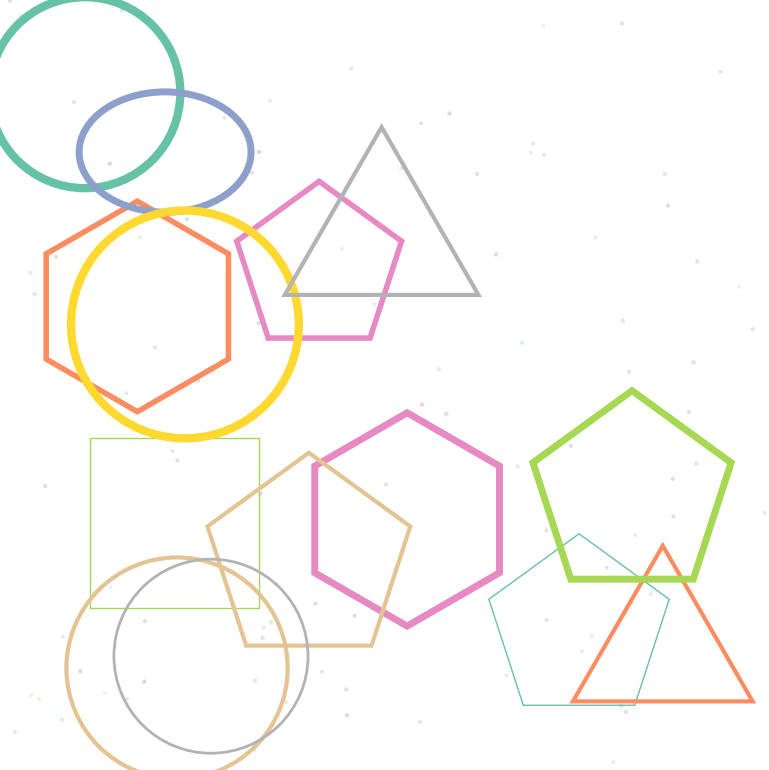[{"shape": "pentagon", "thickness": 0.5, "radius": 0.62, "center": [0.752, 0.184]}, {"shape": "circle", "thickness": 3, "radius": 0.62, "center": [0.11, 0.88]}, {"shape": "hexagon", "thickness": 2, "radius": 0.68, "center": [0.178, 0.602]}, {"shape": "triangle", "thickness": 1.5, "radius": 0.67, "center": [0.861, 0.157]}, {"shape": "oval", "thickness": 2.5, "radius": 0.56, "center": [0.214, 0.803]}, {"shape": "pentagon", "thickness": 2, "radius": 0.56, "center": [0.414, 0.652]}, {"shape": "hexagon", "thickness": 2.5, "radius": 0.69, "center": [0.529, 0.325]}, {"shape": "square", "thickness": 0.5, "radius": 0.55, "center": [0.227, 0.321]}, {"shape": "pentagon", "thickness": 2.5, "radius": 0.68, "center": [0.821, 0.357]}, {"shape": "circle", "thickness": 3, "radius": 0.74, "center": [0.24, 0.579]}, {"shape": "circle", "thickness": 1.5, "radius": 0.72, "center": [0.23, 0.132]}, {"shape": "pentagon", "thickness": 1.5, "radius": 0.69, "center": [0.401, 0.274]}, {"shape": "circle", "thickness": 1, "radius": 0.63, "center": [0.274, 0.148]}, {"shape": "triangle", "thickness": 1.5, "radius": 0.73, "center": [0.496, 0.69]}]